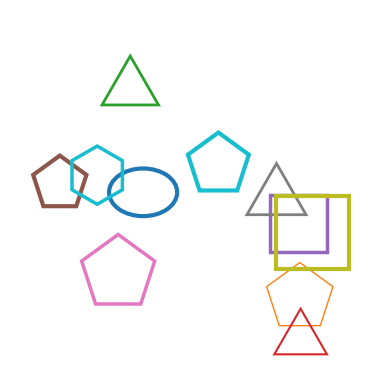[{"shape": "oval", "thickness": 3, "radius": 0.44, "center": [0.372, 0.5]}, {"shape": "pentagon", "thickness": 1, "radius": 0.45, "center": [0.779, 0.227]}, {"shape": "triangle", "thickness": 2, "radius": 0.42, "center": [0.338, 0.77]}, {"shape": "triangle", "thickness": 1.5, "radius": 0.39, "center": [0.781, 0.119]}, {"shape": "square", "thickness": 2.5, "radius": 0.37, "center": [0.776, 0.419]}, {"shape": "pentagon", "thickness": 3, "radius": 0.36, "center": [0.155, 0.523]}, {"shape": "pentagon", "thickness": 2.5, "radius": 0.5, "center": [0.307, 0.291]}, {"shape": "triangle", "thickness": 2, "radius": 0.44, "center": [0.718, 0.487]}, {"shape": "square", "thickness": 3, "radius": 0.48, "center": [0.812, 0.396]}, {"shape": "hexagon", "thickness": 2.5, "radius": 0.38, "center": [0.252, 0.545]}, {"shape": "pentagon", "thickness": 3, "radius": 0.42, "center": [0.567, 0.573]}]